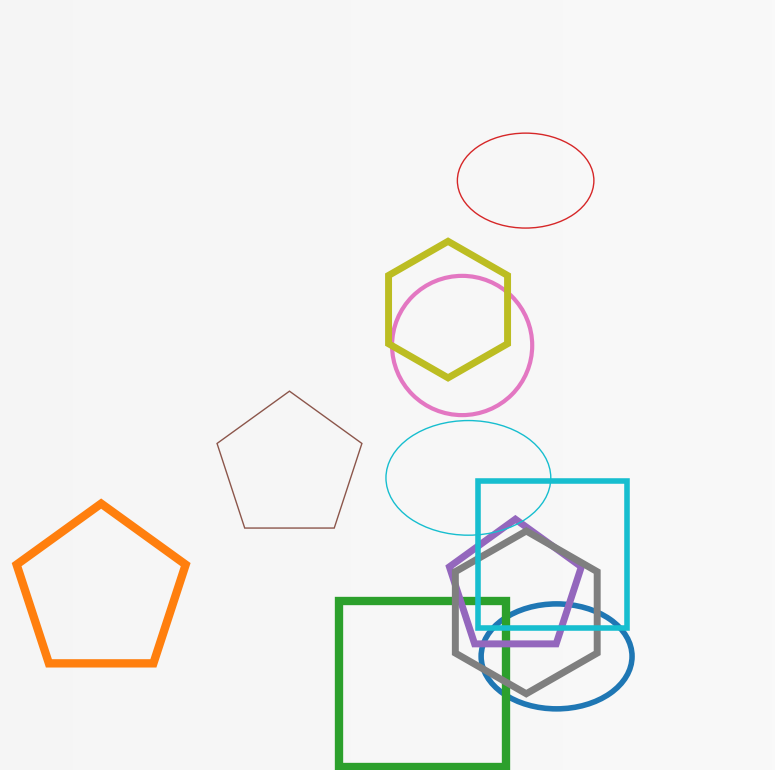[{"shape": "oval", "thickness": 2, "radius": 0.49, "center": [0.718, 0.148]}, {"shape": "pentagon", "thickness": 3, "radius": 0.57, "center": [0.131, 0.231]}, {"shape": "square", "thickness": 3, "radius": 0.54, "center": [0.545, 0.112]}, {"shape": "oval", "thickness": 0.5, "radius": 0.44, "center": [0.678, 0.765]}, {"shape": "pentagon", "thickness": 2.5, "radius": 0.45, "center": [0.665, 0.236]}, {"shape": "pentagon", "thickness": 0.5, "radius": 0.49, "center": [0.374, 0.394]}, {"shape": "circle", "thickness": 1.5, "radius": 0.45, "center": [0.596, 0.551]}, {"shape": "hexagon", "thickness": 2.5, "radius": 0.53, "center": [0.679, 0.205]}, {"shape": "hexagon", "thickness": 2.5, "radius": 0.44, "center": [0.578, 0.598]}, {"shape": "oval", "thickness": 0.5, "radius": 0.53, "center": [0.604, 0.379]}, {"shape": "square", "thickness": 2, "radius": 0.48, "center": [0.713, 0.28]}]